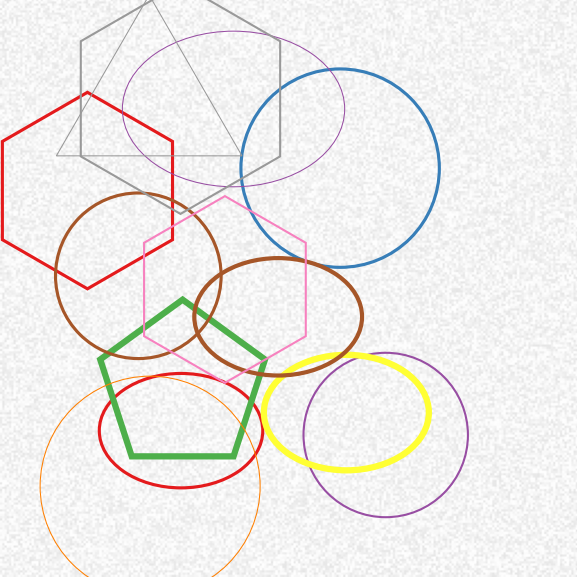[{"shape": "oval", "thickness": 1.5, "radius": 0.71, "center": [0.313, 0.253]}, {"shape": "hexagon", "thickness": 1.5, "radius": 0.85, "center": [0.151, 0.669]}, {"shape": "circle", "thickness": 1.5, "radius": 0.86, "center": [0.589, 0.708]}, {"shape": "pentagon", "thickness": 3, "radius": 0.75, "center": [0.316, 0.33]}, {"shape": "circle", "thickness": 1, "radius": 0.71, "center": [0.668, 0.246]}, {"shape": "oval", "thickness": 0.5, "radius": 0.96, "center": [0.404, 0.81]}, {"shape": "circle", "thickness": 0.5, "radius": 0.95, "center": [0.26, 0.157]}, {"shape": "oval", "thickness": 3, "radius": 0.71, "center": [0.6, 0.285]}, {"shape": "oval", "thickness": 2, "radius": 0.73, "center": [0.482, 0.451]}, {"shape": "circle", "thickness": 1.5, "radius": 0.72, "center": [0.24, 0.522]}, {"shape": "hexagon", "thickness": 1, "radius": 0.81, "center": [0.389, 0.498]}, {"shape": "triangle", "thickness": 0.5, "radius": 0.93, "center": [0.258, 0.822]}, {"shape": "hexagon", "thickness": 1, "radius": 1.0, "center": [0.313, 0.828]}]